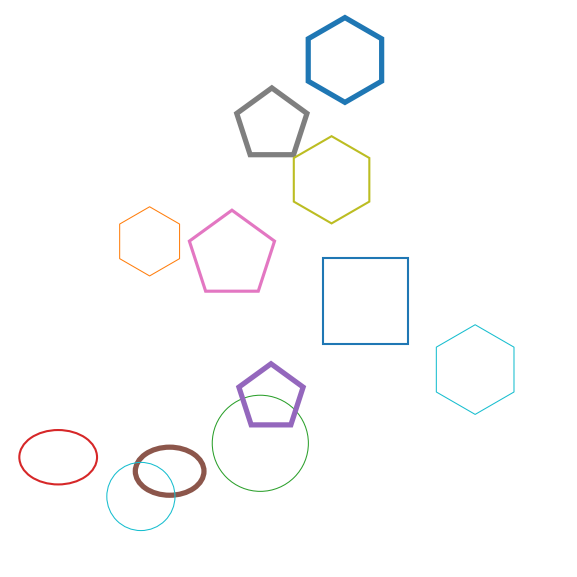[{"shape": "square", "thickness": 1, "radius": 0.37, "center": [0.633, 0.478]}, {"shape": "hexagon", "thickness": 2.5, "radius": 0.37, "center": [0.597, 0.895]}, {"shape": "hexagon", "thickness": 0.5, "radius": 0.3, "center": [0.259, 0.581]}, {"shape": "circle", "thickness": 0.5, "radius": 0.42, "center": [0.451, 0.232]}, {"shape": "oval", "thickness": 1, "radius": 0.34, "center": [0.101, 0.207]}, {"shape": "pentagon", "thickness": 2.5, "radius": 0.29, "center": [0.469, 0.311]}, {"shape": "oval", "thickness": 2.5, "radius": 0.3, "center": [0.294, 0.183]}, {"shape": "pentagon", "thickness": 1.5, "radius": 0.39, "center": [0.402, 0.558]}, {"shape": "pentagon", "thickness": 2.5, "radius": 0.32, "center": [0.471, 0.783]}, {"shape": "hexagon", "thickness": 1, "radius": 0.38, "center": [0.574, 0.688]}, {"shape": "hexagon", "thickness": 0.5, "radius": 0.39, "center": [0.823, 0.359]}, {"shape": "circle", "thickness": 0.5, "radius": 0.3, "center": [0.244, 0.139]}]